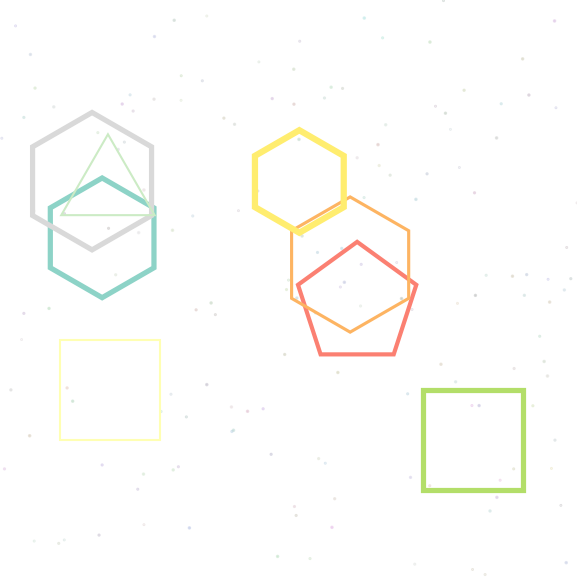[{"shape": "hexagon", "thickness": 2.5, "radius": 0.52, "center": [0.177, 0.587]}, {"shape": "square", "thickness": 1, "radius": 0.43, "center": [0.191, 0.324]}, {"shape": "pentagon", "thickness": 2, "radius": 0.54, "center": [0.618, 0.473]}, {"shape": "hexagon", "thickness": 1.5, "radius": 0.59, "center": [0.606, 0.541]}, {"shape": "square", "thickness": 2.5, "radius": 0.43, "center": [0.819, 0.237]}, {"shape": "hexagon", "thickness": 2.5, "radius": 0.59, "center": [0.159, 0.685]}, {"shape": "triangle", "thickness": 1, "radius": 0.47, "center": [0.187, 0.673]}, {"shape": "hexagon", "thickness": 3, "radius": 0.44, "center": [0.518, 0.685]}]